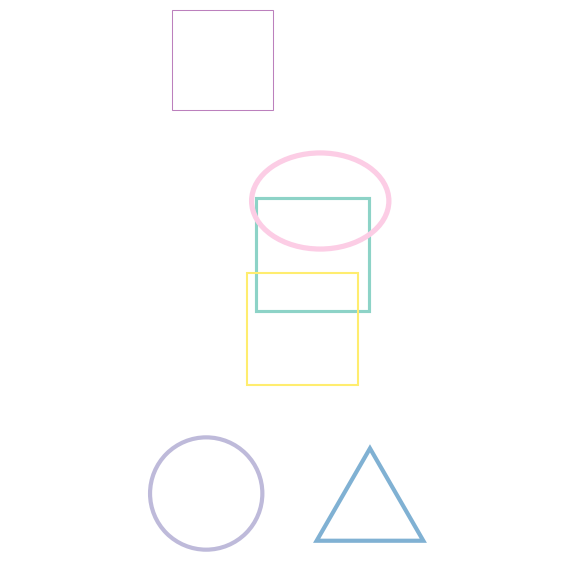[{"shape": "square", "thickness": 1.5, "radius": 0.49, "center": [0.54, 0.558]}, {"shape": "circle", "thickness": 2, "radius": 0.49, "center": [0.357, 0.145]}, {"shape": "triangle", "thickness": 2, "radius": 0.53, "center": [0.641, 0.116]}, {"shape": "oval", "thickness": 2.5, "radius": 0.59, "center": [0.555, 0.651]}, {"shape": "square", "thickness": 0.5, "radius": 0.44, "center": [0.385, 0.895]}, {"shape": "square", "thickness": 1, "radius": 0.48, "center": [0.523, 0.429]}]